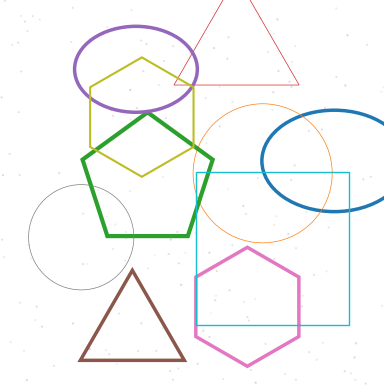[{"shape": "oval", "thickness": 2.5, "radius": 0.94, "center": [0.868, 0.582]}, {"shape": "circle", "thickness": 0.5, "radius": 0.9, "center": [0.682, 0.55]}, {"shape": "pentagon", "thickness": 3, "radius": 0.89, "center": [0.383, 0.531]}, {"shape": "triangle", "thickness": 0.5, "radius": 0.94, "center": [0.614, 0.873]}, {"shape": "oval", "thickness": 2.5, "radius": 0.8, "center": [0.353, 0.82]}, {"shape": "triangle", "thickness": 2.5, "radius": 0.78, "center": [0.344, 0.142]}, {"shape": "hexagon", "thickness": 2.5, "radius": 0.77, "center": [0.642, 0.203]}, {"shape": "circle", "thickness": 0.5, "radius": 0.68, "center": [0.211, 0.384]}, {"shape": "hexagon", "thickness": 1.5, "radius": 0.78, "center": [0.368, 0.696]}, {"shape": "square", "thickness": 1, "radius": 0.99, "center": [0.708, 0.354]}]